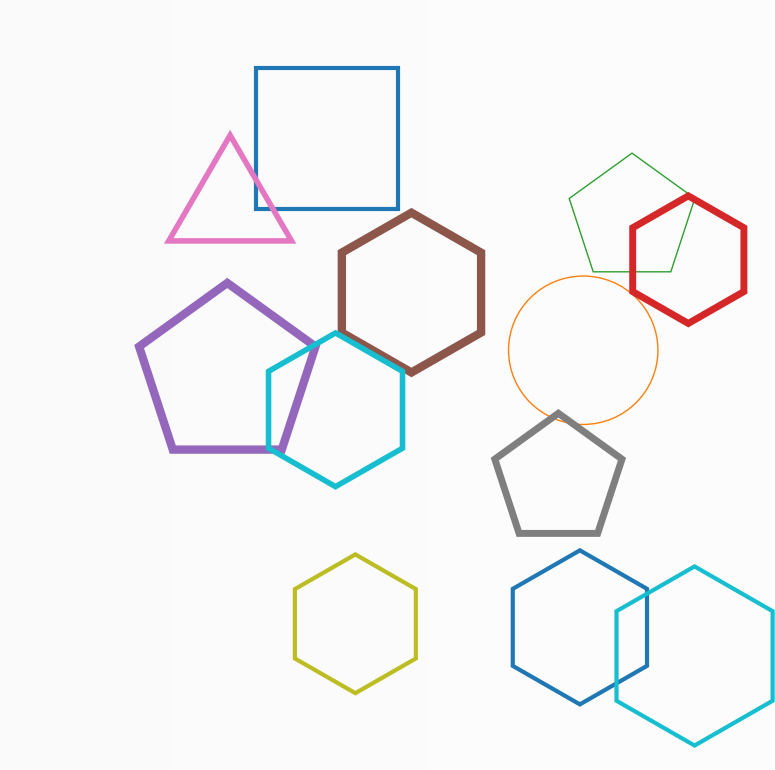[{"shape": "hexagon", "thickness": 1.5, "radius": 0.5, "center": [0.748, 0.185]}, {"shape": "square", "thickness": 1.5, "radius": 0.46, "center": [0.422, 0.82]}, {"shape": "circle", "thickness": 0.5, "radius": 0.48, "center": [0.753, 0.545]}, {"shape": "pentagon", "thickness": 0.5, "radius": 0.43, "center": [0.815, 0.716]}, {"shape": "hexagon", "thickness": 2.5, "radius": 0.41, "center": [0.888, 0.663]}, {"shape": "pentagon", "thickness": 3, "radius": 0.6, "center": [0.293, 0.513]}, {"shape": "hexagon", "thickness": 3, "radius": 0.52, "center": [0.531, 0.62]}, {"shape": "triangle", "thickness": 2, "radius": 0.46, "center": [0.297, 0.733]}, {"shape": "pentagon", "thickness": 2.5, "radius": 0.43, "center": [0.72, 0.377]}, {"shape": "hexagon", "thickness": 1.5, "radius": 0.45, "center": [0.459, 0.19]}, {"shape": "hexagon", "thickness": 2, "radius": 0.5, "center": [0.433, 0.468]}, {"shape": "hexagon", "thickness": 1.5, "radius": 0.58, "center": [0.896, 0.148]}]